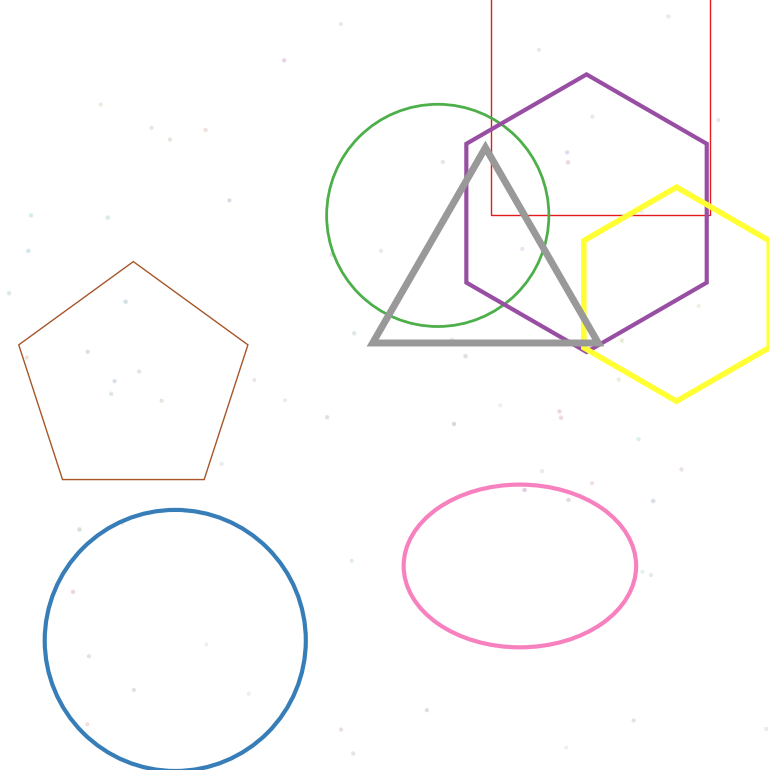[{"shape": "square", "thickness": 0.5, "radius": 0.71, "center": [0.78, 0.863]}, {"shape": "circle", "thickness": 1.5, "radius": 0.85, "center": [0.228, 0.168]}, {"shape": "circle", "thickness": 1, "radius": 0.72, "center": [0.569, 0.72]}, {"shape": "hexagon", "thickness": 1.5, "radius": 0.9, "center": [0.762, 0.723]}, {"shape": "hexagon", "thickness": 2, "radius": 0.7, "center": [0.879, 0.618]}, {"shape": "pentagon", "thickness": 0.5, "radius": 0.78, "center": [0.173, 0.504]}, {"shape": "oval", "thickness": 1.5, "radius": 0.75, "center": [0.675, 0.265]}, {"shape": "triangle", "thickness": 2.5, "radius": 0.85, "center": [0.63, 0.639]}]